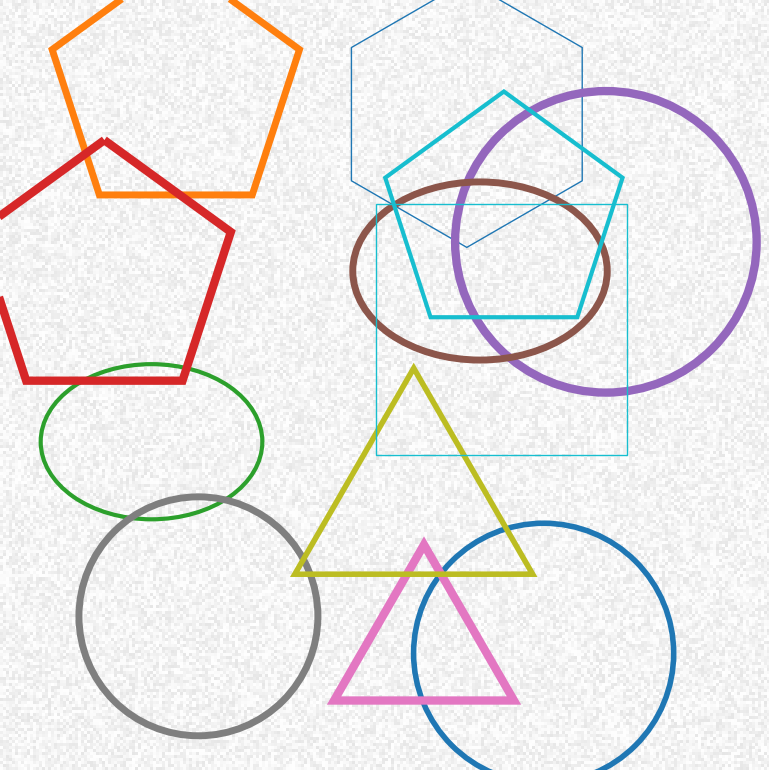[{"shape": "circle", "thickness": 2, "radius": 0.84, "center": [0.706, 0.152]}, {"shape": "hexagon", "thickness": 0.5, "radius": 0.87, "center": [0.606, 0.852]}, {"shape": "pentagon", "thickness": 2.5, "radius": 0.84, "center": [0.228, 0.883]}, {"shape": "oval", "thickness": 1.5, "radius": 0.72, "center": [0.197, 0.426]}, {"shape": "pentagon", "thickness": 3, "radius": 0.86, "center": [0.136, 0.645]}, {"shape": "circle", "thickness": 3, "radius": 0.98, "center": [0.787, 0.686]}, {"shape": "oval", "thickness": 2.5, "radius": 0.83, "center": [0.623, 0.648]}, {"shape": "triangle", "thickness": 3, "radius": 0.67, "center": [0.551, 0.158]}, {"shape": "circle", "thickness": 2.5, "radius": 0.78, "center": [0.258, 0.2]}, {"shape": "triangle", "thickness": 2, "radius": 0.89, "center": [0.537, 0.343]}, {"shape": "pentagon", "thickness": 1.5, "radius": 0.81, "center": [0.654, 0.719]}, {"shape": "square", "thickness": 0.5, "radius": 0.81, "center": [0.651, 0.572]}]